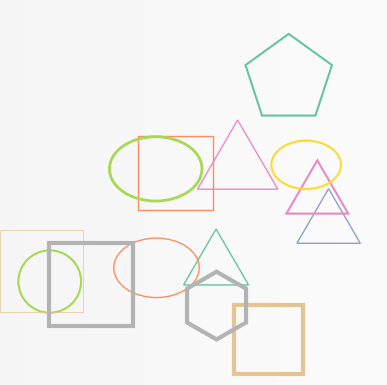[{"shape": "pentagon", "thickness": 1.5, "radius": 0.59, "center": [0.745, 0.795]}, {"shape": "triangle", "thickness": 1, "radius": 0.48, "center": [0.558, 0.308]}, {"shape": "oval", "thickness": 1, "radius": 0.55, "center": [0.404, 0.304]}, {"shape": "square", "thickness": 1, "radius": 0.48, "center": [0.453, 0.55]}, {"shape": "triangle", "thickness": 1, "radius": 0.47, "center": [0.848, 0.415]}, {"shape": "triangle", "thickness": 1, "radius": 0.6, "center": [0.613, 0.568]}, {"shape": "triangle", "thickness": 1.5, "radius": 0.46, "center": [0.819, 0.491]}, {"shape": "oval", "thickness": 2, "radius": 0.6, "center": [0.402, 0.561]}, {"shape": "circle", "thickness": 1.5, "radius": 0.4, "center": [0.128, 0.269]}, {"shape": "oval", "thickness": 1.5, "radius": 0.45, "center": [0.79, 0.572]}, {"shape": "square", "thickness": 0.5, "radius": 0.53, "center": [0.107, 0.295]}, {"shape": "square", "thickness": 3, "radius": 0.45, "center": [0.693, 0.118]}, {"shape": "square", "thickness": 3, "radius": 0.54, "center": [0.235, 0.261]}, {"shape": "hexagon", "thickness": 3, "radius": 0.44, "center": [0.559, 0.206]}]